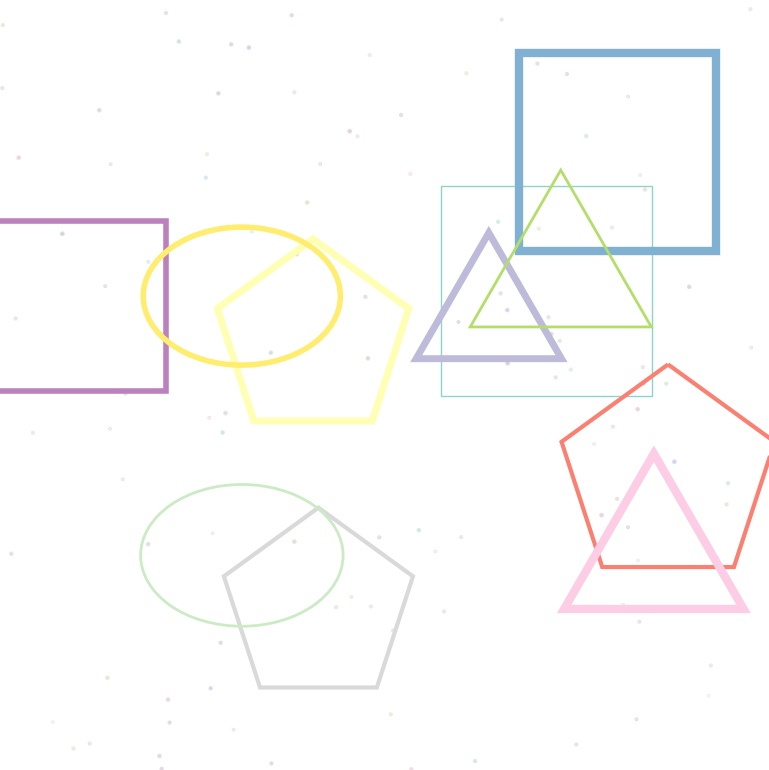[{"shape": "square", "thickness": 0.5, "radius": 0.68, "center": [0.71, 0.622]}, {"shape": "pentagon", "thickness": 2.5, "radius": 0.65, "center": [0.407, 0.559]}, {"shape": "triangle", "thickness": 2.5, "radius": 0.54, "center": [0.635, 0.589]}, {"shape": "pentagon", "thickness": 1.5, "radius": 0.73, "center": [0.868, 0.381]}, {"shape": "square", "thickness": 3, "radius": 0.64, "center": [0.802, 0.803]}, {"shape": "triangle", "thickness": 1, "radius": 0.68, "center": [0.728, 0.643]}, {"shape": "triangle", "thickness": 3, "radius": 0.67, "center": [0.849, 0.276]}, {"shape": "pentagon", "thickness": 1.5, "radius": 0.65, "center": [0.414, 0.212]}, {"shape": "square", "thickness": 2, "radius": 0.55, "center": [0.104, 0.603]}, {"shape": "oval", "thickness": 1, "radius": 0.66, "center": [0.314, 0.279]}, {"shape": "oval", "thickness": 2, "radius": 0.64, "center": [0.314, 0.615]}]